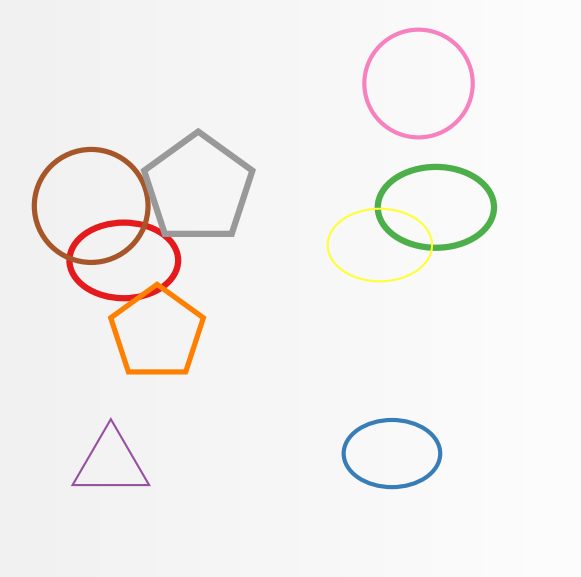[{"shape": "oval", "thickness": 3, "radius": 0.47, "center": [0.213, 0.548]}, {"shape": "oval", "thickness": 2, "radius": 0.42, "center": [0.674, 0.214]}, {"shape": "oval", "thickness": 3, "radius": 0.5, "center": [0.75, 0.64]}, {"shape": "triangle", "thickness": 1, "radius": 0.38, "center": [0.191, 0.197]}, {"shape": "pentagon", "thickness": 2.5, "radius": 0.42, "center": [0.27, 0.423]}, {"shape": "oval", "thickness": 1, "radius": 0.45, "center": [0.654, 0.575]}, {"shape": "circle", "thickness": 2.5, "radius": 0.49, "center": [0.157, 0.643]}, {"shape": "circle", "thickness": 2, "radius": 0.47, "center": [0.72, 0.855]}, {"shape": "pentagon", "thickness": 3, "radius": 0.49, "center": [0.341, 0.673]}]